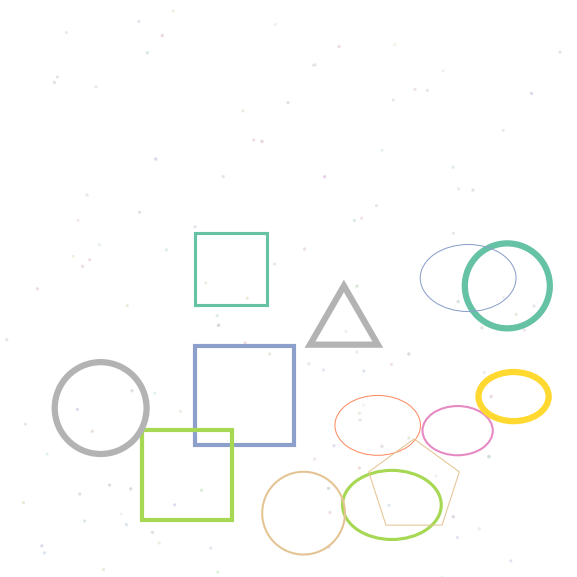[{"shape": "square", "thickness": 1.5, "radius": 0.31, "center": [0.4, 0.534]}, {"shape": "circle", "thickness": 3, "radius": 0.37, "center": [0.878, 0.504]}, {"shape": "oval", "thickness": 0.5, "radius": 0.37, "center": [0.654, 0.263]}, {"shape": "oval", "thickness": 0.5, "radius": 0.41, "center": [0.811, 0.518]}, {"shape": "square", "thickness": 2, "radius": 0.43, "center": [0.424, 0.314]}, {"shape": "oval", "thickness": 1, "radius": 0.3, "center": [0.792, 0.253]}, {"shape": "square", "thickness": 2, "radius": 0.39, "center": [0.323, 0.177]}, {"shape": "oval", "thickness": 1.5, "radius": 0.43, "center": [0.679, 0.125]}, {"shape": "oval", "thickness": 3, "radius": 0.3, "center": [0.889, 0.312]}, {"shape": "pentagon", "thickness": 0.5, "radius": 0.41, "center": [0.717, 0.157]}, {"shape": "circle", "thickness": 1, "radius": 0.36, "center": [0.526, 0.111]}, {"shape": "circle", "thickness": 3, "radius": 0.4, "center": [0.174, 0.293]}, {"shape": "triangle", "thickness": 3, "radius": 0.34, "center": [0.596, 0.436]}]